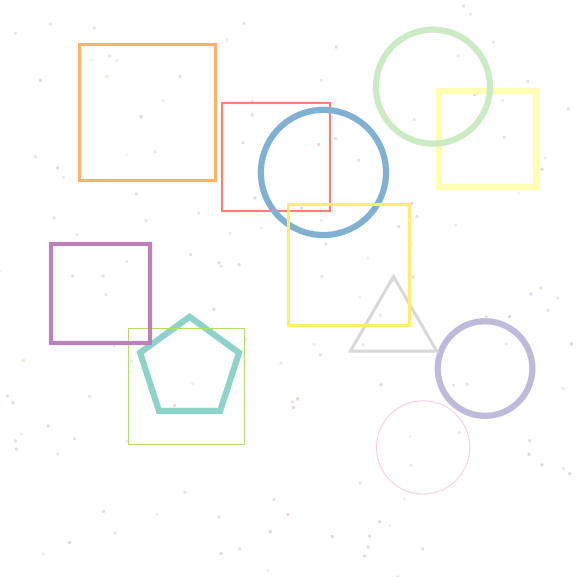[{"shape": "pentagon", "thickness": 3, "radius": 0.45, "center": [0.328, 0.36]}, {"shape": "square", "thickness": 3, "radius": 0.42, "center": [0.844, 0.759]}, {"shape": "circle", "thickness": 3, "radius": 0.41, "center": [0.84, 0.361]}, {"shape": "square", "thickness": 1, "radius": 0.47, "center": [0.479, 0.727]}, {"shape": "circle", "thickness": 3, "radius": 0.54, "center": [0.56, 0.7]}, {"shape": "square", "thickness": 1.5, "radius": 0.59, "center": [0.255, 0.805]}, {"shape": "square", "thickness": 0.5, "radius": 0.5, "center": [0.322, 0.33]}, {"shape": "circle", "thickness": 0.5, "radius": 0.4, "center": [0.733, 0.224]}, {"shape": "triangle", "thickness": 1.5, "radius": 0.43, "center": [0.681, 0.434]}, {"shape": "square", "thickness": 2, "radius": 0.43, "center": [0.174, 0.491]}, {"shape": "circle", "thickness": 3, "radius": 0.49, "center": [0.75, 0.849]}, {"shape": "square", "thickness": 1.5, "radius": 0.53, "center": [0.604, 0.541]}]